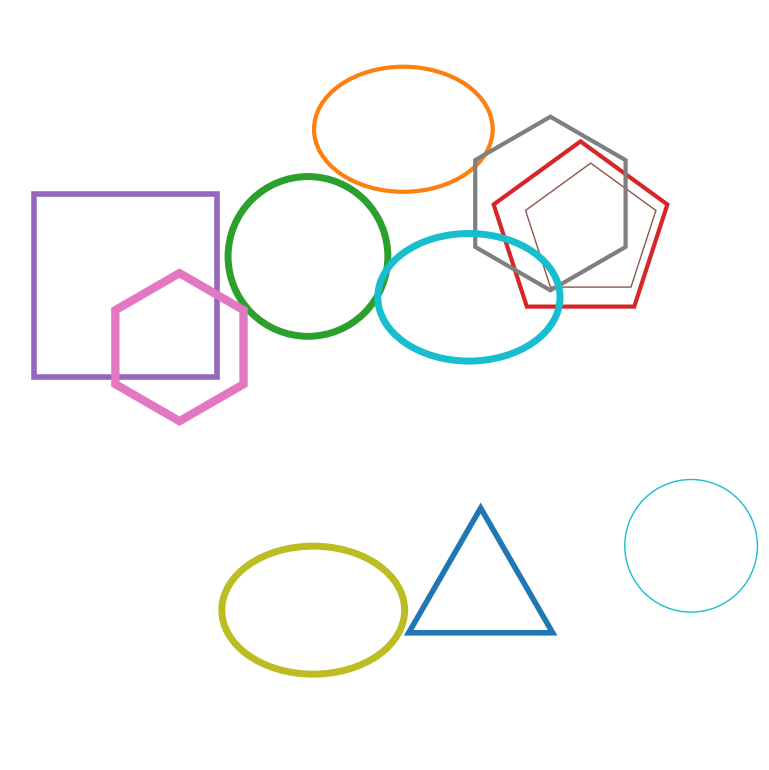[{"shape": "triangle", "thickness": 2, "radius": 0.54, "center": [0.624, 0.232]}, {"shape": "oval", "thickness": 1.5, "radius": 0.58, "center": [0.524, 0.832]}, {"shape": "circle", "thickness": 2.5, "radius": 0.52, "center": [0.4, 0.667]}, {"shape": "pentagon", "thickness": 1.5, "radius": 0.59, "center": [0.754, 0.698]}, {"shape": "square", "thickness": 2, "radius": 0.59, "center": [0.163, 0.629]}, {"shape": "pentagon", "thickness": 0.5, "radius": 0.44, "center": [0.767, 0.699]}, {"shape": "hexagon", "thickness": 3, "radius": 0.48, "center": [0.233, 0.549]}, {"shape": "hexagon", "thickness": 1.5, "radius": 0.56, "center": [0.715, 0.736]}, {"shape": "oval", "thickness": 2.5, "radius": 0.59, "center": [0.407, 0.208]}, {"shape": "oval", "thickness": 2.5, "radius": 0.59, "center": [0.609, 0.614]}, {"shape": "circle", "thickness": 0.5, "radius": 0.43, "center": [0.898, 0.291]}]